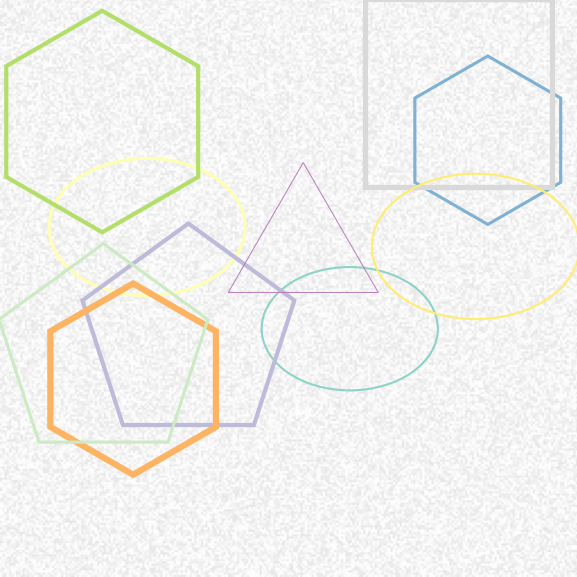[{"shape": "oval", "thickness": 1, "radius": 0.76, "center": [0.606, 0.43]}, {"shape": "oval", "thickness": 1.5, "radius": 0.85, "center": [0.255, 0.606]}, {"shape": "pentagon", "thickness": 2, "radius": 0.96, "center": [0.326, 0.419]}, {"shape": "hexagon", "thickness": 1.5, "radius": 0.73, "center": [0.845, 0.756]}, {"shape": "hexagon", "thickness": 3, "radius": 0.83, "center": [0.231, 0.343]}, {"shape": "hexagon", "thickness": 2, "radius": 0.96, "center": [0.177, 0.789]}, {"shape": "square", "thickness": 2.5, "radius": 0.81, "center": [0.794, 0.838]}, {"shape": "triangle", "thickness": 0.5, "radius": 0.75, "center": [0.525, 0.568]}, {"shape": "pentagon", "thickness": 1.5, "radius": 0.95, "center": [0.179, 0.387]}, {"shape": "oval", "thickness": 1, "radius": 0.9, "center": [0.824, 0.572]}]